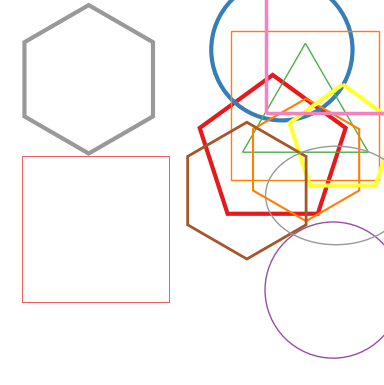[{"shape": "square", "thickness": 0.5, "radius": 0.95, "center": [0.248, 0.405]}, {"shape": "pentagon", "thickness": 3, "radius": 1.0, "center": [0.708, 0.606]}, {"shape": "circle", "thickness": 3, "radius": 0.92, "center": [0.732, 0.871]}, {"shape": "triangle", "thickness": 1, "radius": 0.94, "center": [0.793, 0.699]}, {"shape": "circle", "thickness": 1, "radius": 0.88, "center": [0.865, 0.247]}, {"shape": "hexagon", "thickness": 1.5, "radius": 0.8, "center": [0.795, 0.585]}, {"shape": "square", "thickness": 1, "radius": 0.96, "center": [0.791, 0.726]}, {"shape": "pentagon", "thickness": 3, "radius": 0.73, "center": [0.89, 0.636]}, {"shape": "hexagon", "thickness": 2, "radius": 0.89, "center": [0.641, 0.505]}, {"shape": "square", "thickness": 2.5, "radius": 0.86, "center": [0.863, 0.879]}, {"shape": "hexagon", "thickness": 3, "radius": 0.96, "center": [0.23, 0.794]}, {"shape": "oval", "thickness": 1, "radius": 0.91, "center": [0.873, 0.492]}]